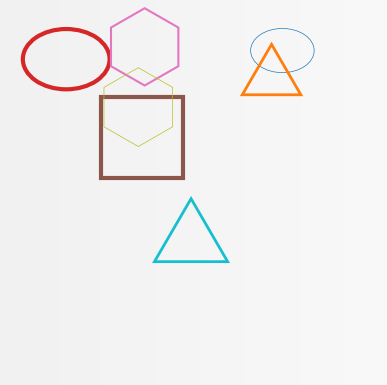[{"shape": "oval", "thickness": 0.5, "radius": 0.41, "center": [0.729, 0.869]}, {"shape": "triangle", "thickness": 2, "radius": 0.44, "center": [0.701, 0.797]}, {"shape": "oval", "thickness": 3, "radius": 0.56, "center": [0.171, 0.846]}, {"shape": "square", "thickness": 3, "radius": 0.53, "center": [0.367, 0.643]}, {"shape": "hexagon", "thickness": 1.5, "radius": 0.5, "center": [0.373, 0.878]}, {"shape": "hexagon", "thickness": 0.5, "radius": 0.51, "center": [0.357, 0.722]}, {"shape": "triangle", "thickness": 2, "radius": 0.55, "center": [0.493, 0.375]}]